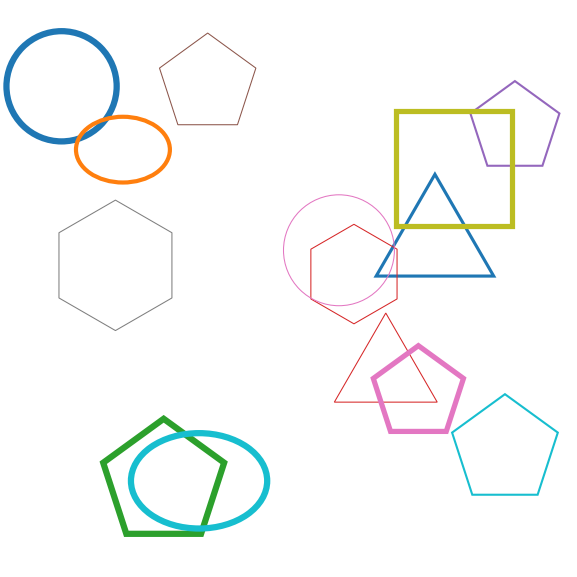[{"shape": "triangle", "thickness": 1.5, "radius": 0.59, "center": [0.753, 0.58]}, {"shape": "circle", "thickness": 3, "radius": 0.48, "center": [0.107, 0.85]}, {"shape": "oval", "thickness": 2, "radius": 0.41, "center": [0.213, 0.74]}, {"shape": "pentagon", "thickness": 3, "radius": 0.55, "center": [0.283, 0.164]}, {"shape": "hexagon", "thickness": 0.5, "radius": 0.43, "center": [0.613, 0.525]}, {"shape": "triangle", "thickness": 0.5, "radius": 0.51, "center": [0.668, 0.354]}, {"shape": "pentagon", "thickness": 1, "radius": 0.41, "center": [0.892, 0.778]}, {"shape": "pentagon", "thickness": 0.5, "radius": 0.44, "center": [0.36, 0.854]}, {"shape": "pentagon", "thickness": 2.5, "radius": 0.41, "center": [0.724, 0.318]}, {"shape": "circle", "thickness": 0.5, "radius": 0.48, "center": [0.587, 0.566]}, {"shape": "hexagon", "thickness": 0.5, "radius": 0.56, "center": [0.2, 0.54]}, {"shape": "square", "thickness": 2.5, "radius": 0.5, "center": [0.786, 0.708]}, {"shape": "oval", "thickness": 3, "radius": 0.59, "center": [0.345, 0.167]}, {"shape": "pentagon", "thickness": 1, "radius": 0.48, "center": [0.874, 0.22]}]